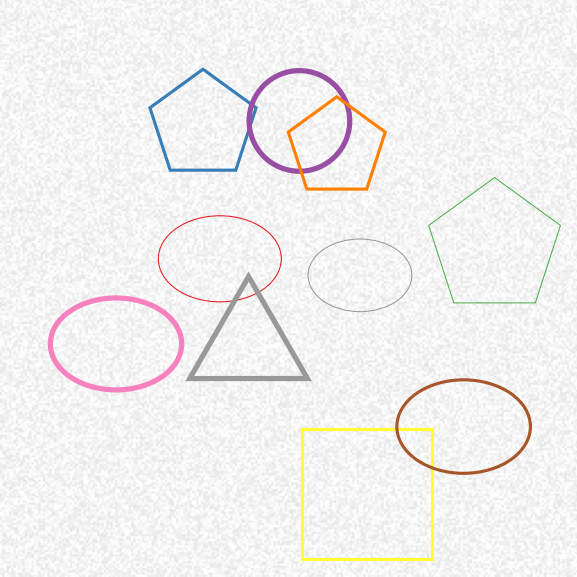[{"shape": "oval", "thickness": 0.5, "radius": 0.53, "center": [0.381, 0.551]}, {"shape": "pentagon", "thickness": 1.5, "radius": 0.48, "center": [0.351, 0.783]}, {"shape": "pentagon", "thickness": 0.5, "radius": 0.6, "center": [0.856, 0.572]}, {"shape": "circle", "thickness": 2.5, "radius": 0.44, "center": [0.518, 0.79]}, {"shape": "pentagon", "thickness": 1.5, "radius": 0.44, "center": [0.583, 0.743]}, {"shape": "square", "thickness": 1.5, "radius": 0.56, "center": [0.635, 0.143]}, {"shape": "oval", "thickness": 1.5, "radius": 0.58, "center": [0.803, 0.26]}, {"shape": "oval", "thickness": 2.5, "radius": 0.57, "center": [0.201, 0.404]}, {"shape": "triangle", "thickness": 2.5, "radius": 0.59, "center": [0.43, 0.403]}, {"shape": "oval", "thickness": 0.5, "radius": 0.45, "center": [0.623, 0.522]}]